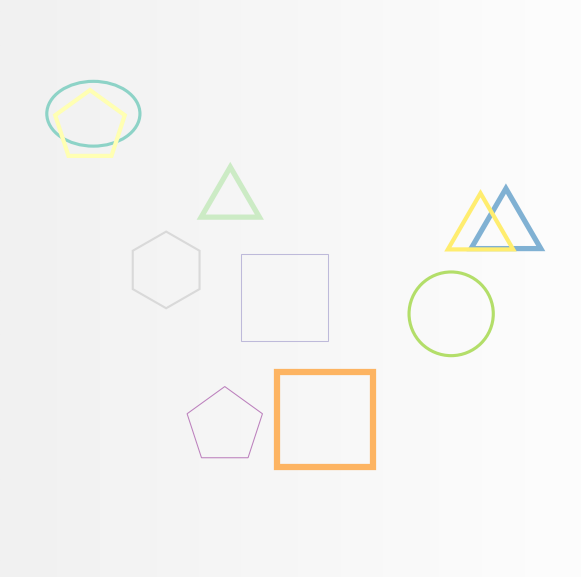[{"shape": "oval", "thickness": 1.5, "radius": 0.4, "center": [0.161, 0.802]}, {"shape": "pentagon", "thickness": 2, "radius": 0.31, "center": [0.155, 0.78]}, {"shape": "square", "thickness": 0.5, "radius": 0.37, "center": [0.489, 0.484]}, {"shape": "triangle", "thickness": 2.5, "radius": 0.35, "center": [0.87, 0.603]}, {"shape": "square", "thickness": 3, "radius": 0.41, "center": [0.559, 0.273]}, {"shape": "circle", "thickness": 1.5, "radius": 0.36, "center": [0.776, 0.456]}, {"shape": "hexagon", "thickness": 1, "radius": 0.33, "center": [0.286, 0.532]}, {"shape": "pentagon", "thickness": 0.5, "radius": 0.34, "center": [0.387, 0.262]}, {"shape": "triangle", "thickness": 2.5, "radius": 0.29, "center": [0.396, 0.652]}, {"shape": "triangle", "thickness": 2, "radius": 0.32, "center": [0.827, 0.6]}]